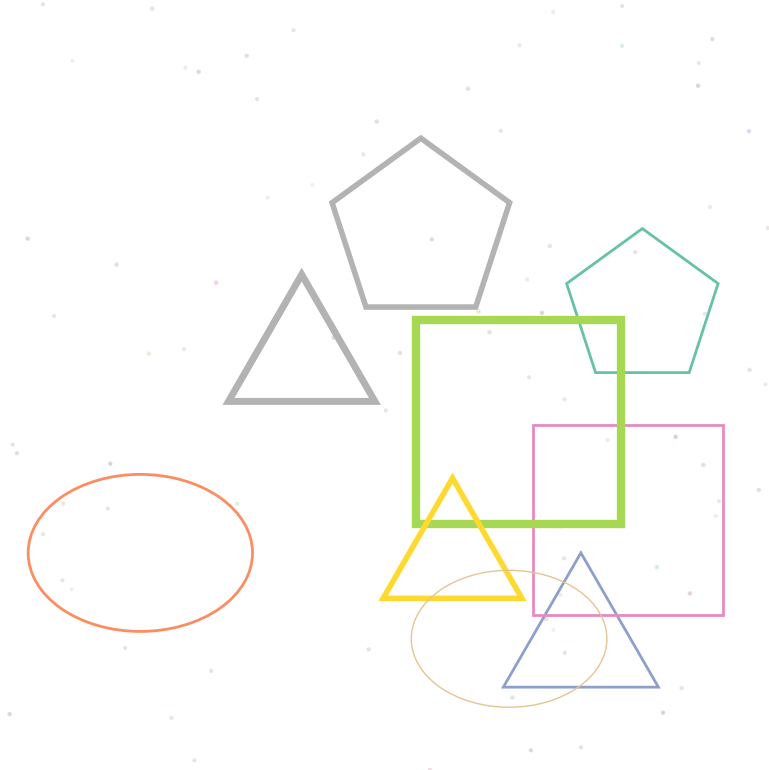[{"shape": "pentagon", "thickness": 1, "radius": 0.52, "center": [0.834, 0.6]}, {"shape": "oval", "thickness": 1, "radius": 0.73, "center": [0.182, 0.282]}, {"shape": "triangle", "thickness": 1, "radius": 0.58, "center": [0.754, 0.166]}, {"shape": "square", "thickness": 1, "radius": 0.62, "center": [0.816, 0.324]}, {"shape": "square", "thickness": 3, "radius": 0.66, "center": [0.674, 0.452]}, {"shape": "triangle", "thickness": 2, "radius": 0.52, "center": [0.588, 0.275]}, {"shape": "oval", "thickness": 0.5, "radius": 0.64, "center": [0.661, 0.17]}, {"shape": "pentagon", "thickness": 2, "radius": 0.61, "center": [0.547, 0.699]}, {"shape": "triangle", "thickness": 2.5, "radius": 0.55, "center": [0.392, 0.534]}]